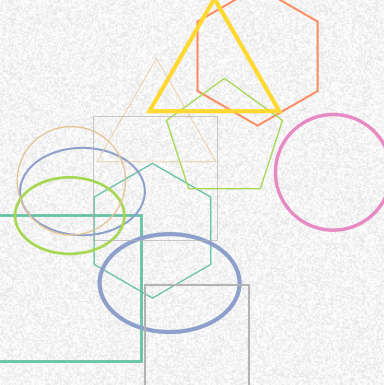[{"shape": "square", "thickness": 2, "radius": 0.95, "center": [0.175, 0.253]}, {"shape": "hexagon", "thickness": 1, "radius": 0.87, "center": [0.396, 0.401]}, {"shape": "hexagon", "thickness": 1.5, "radius": 0.9, "center": [0.669, 0.854]}, {"shape": "oval", "thickness": 1.5, "radius": 0.81, "center": [0.214, 0.503]}, {"shape": "oval", "thickness": 3, "radius": 0.91, "center": [0.44, 0.265]}, {"shape": "circle", "thickness": 2.5, "radius": 0.75, "center": [0.866, 0.552]}, {"shape": "oval", "thickness": 2, "radius": 0.71, "center": [0.181, 0.44]}, {"shape": "pentagon", "thickness": 1, "radius": 0.79, "center": [0.583, 0.638]}, {"shape": "triangle", "thickness": 3, "radius": 0.97, "center": [0.557, 0.809]}, {"shape": "circle", "thickness": 1, "radius": 0.7, "center": [0.185, 0.531]}, {"shape": "triangle", "thickness": 0.5, "radius": 0.89, "center": [0.406, 0.669]}, {"shape": "square", "thickness": 1.5, "radius": 0.67, "center": [0.512, 0.125]}, {"shape": "square", "thickness": 0.5, "radius": 0.81, "center": [0.403, 0.539]}]